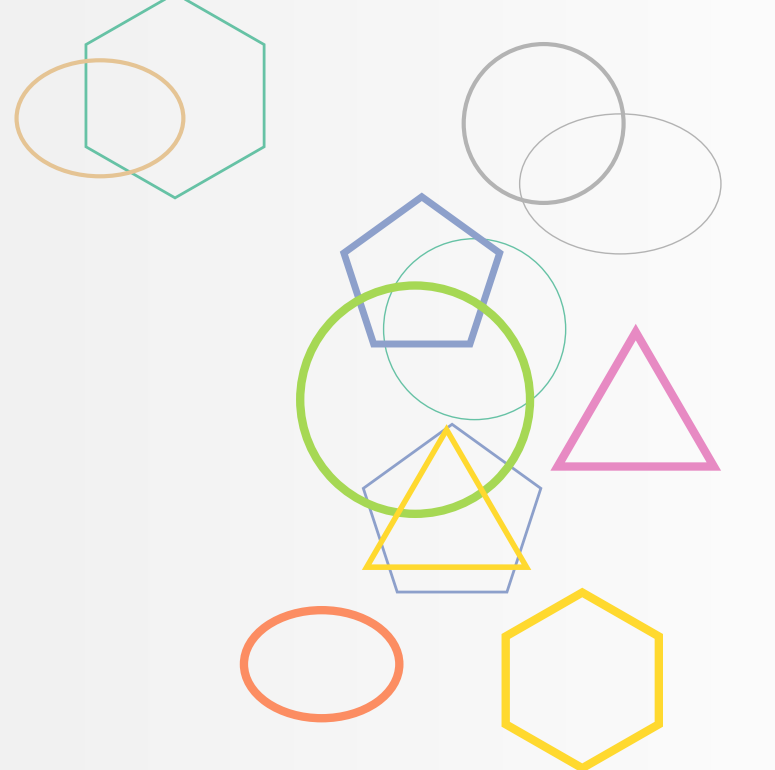[{"shape": "hexagon", "thickness": 1, "radius": 0.66, "center": [0.226, 0.876]}, {"shape": "circle", "thickness": 0.5, "radius": 0.59, "center": [0.612, 0.573]}, {"shape": "oval", "thickness": 3, "radius": 0.5, "center": [0.415, 0.137]}, {"shape": "pentagon", "thickness": 1, "radius": 0.6, "center": [0.583, 0.329]}, {"shape": "pentagon", "thickness": 2.5, "radius": 0.53, "center": [0.544, 0.639]}, {"shape": "triangle", "thickness": 3, "radius": 0.58, "center": [0.82, 0.452]}, {"shape": "circle", "thickness": 3, "radius": 0.74, "center": [0.536, 0.481]}, {"shape": "triangle", "thickness": 2, "radius": 0.6, "center": [0.576, 0.323]}, {"shape": "hexagon", "thickness": 3, "radius": 0.57, "center": [0.751, 0.116]}, {"shape": "oval", "thickness": 1.5, "radius": 0.54, "center": [0.129, 0.846]}, {"shape": "oval", "thickness": 0.5, "radius": 0.65, "center": [0.8, 0.761]}, {"shape": "circle", "thickness": 1.5, "radius": 0.52, "center": [0.701, 0.84]}]